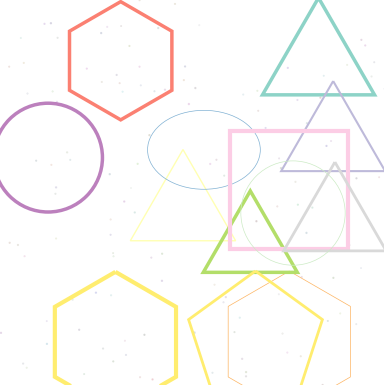[{"shape": "triangle", "thickness": 2.5, "radius": 0.84, "center": [0.827, 0.838]}, {"shape": "triangle", "thickness": 1, "radius": 0.79, "center": [0.475, 0.454]}, {"shape": "triangle", "thickness": 1.5, "radius": 0.78, "center": [0.865, 0.633]}, {"shape": "hexagon", "thickness": 2.5, "radius": 0.77, "center": [0.313, 0.842]}, {"shape": "oval", "thickness": 0.5, "radius": 0.73, "center": [0.53, 0.611]}, {"shape": "hexagon", "thickness": 0.5, "radius": 0.92, "center": [0.751, 0.113]}, {"shape": "triangle", "thickness": 2.5, "radius": 0.7, "center": [0.65, 0.363]}, {"shape": "square", "thickness": 3, "radius": 0.76, "center": [0.751, 0.506]}, {"shape": "triangle", "thickness": 2, "radius": 0.77, "center": [0.87, 0.425]}, {"shape": "circle", "thickness": 2.5, "radius": 0.71, "center": [0.125, 0.591]}, {"shape": "circle", "thickness": 0.5, "radius": 0.68, "center": [0.761, 0.447]}, {"shape": "hexagon", "thickness": 3, "radius": 0.91, "center": [0.3, 0.112]}, {"shape": "pentagon", "thickness": 2, "radius": 0.91, "center": [0.664, 0.113]}]